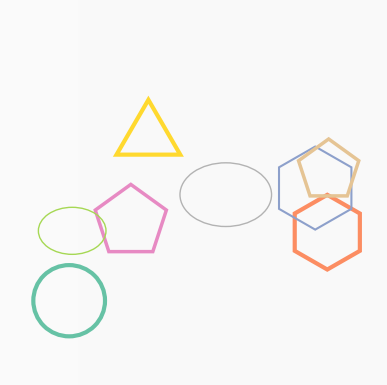[{"shape": "circle", "thickness": 3, "radius": 0.46, "center": [0.178, 0.219]}, {"shape": "hexagon", "thickness": 3, "radius": 0.49, "center": [0.845, 0.397]}, {"shape": "hexagon", "thickness": 1.5, "radius": 0.54, "center": [0.813, 0.511]}, {"shape": "pentagon", "thickness": 2.5, "radius": 0.48, "center": [0.338, 0.424]}, {"shape": "oval", "thickness": 1, "radius": 0.44, "center": [0.186, 0.4]}, {"shape": "triangle", "thickness": 3, "radius": 0.47, "center": [0.383, 0.646]}, {"shape": "pentagon", "thickness": 2.5, "radius": 0.41, "center": [0.848, 0.557]}, {"shape": "oval", "thickness": 1, "radius": 0.59, "center": [0.583, 0.494]}]